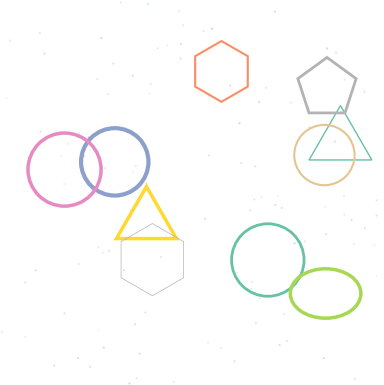[{"shape": "circle", "thickness": 2, "radius": 0.47, "center": [0.696, 0.325]}, {"shape": "triangle", "thickness": 1, "radius": 0.47, "center": [0.884, 0.632]}, {"shape": "hexagon", "thickness": 1.5, "radius": 0.39, "center": [0.575, 0.815]}, {"shape": "circle", "thickness": 3, "radius": 0.44, "center": [0.298, 0.58]}, {"shape": "circle", "thickness": 2.5, "radius": 0.47, "center": [0.168, 0.56]}, {"shape": "oval", "thickness": 2.5, "radius": 0.46, "center": [0.846, 0.238]}, {"shape": "triangle", "thickness": 2.5, "radius": 0.45, "center": [0.38, 0.425]}, {"shape": "circle", "thickness": 1.5, "radius": 0.39, "center": [0.843, 0.597]}, {"shape": "pentagon", "thickness": 2, "radius": 0.4, "center": [0.849, 0.771]}, {"shape": "hexagon", "thickness": 0.5, "radius": 0.47, "center": [0.396, 0.326]}]